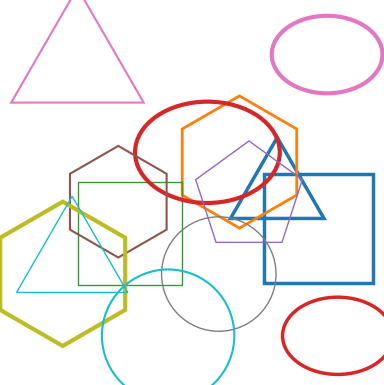[{"shape": "square", "thickness": 2.5, "radius": 0.71, "center": [0.827, 0.406]}, {"shape": "triangle", "thickness": 2.5, "radius": 0.7, "center": [0.72, 0.503]}, {"shape": "hexagon", "thickness": 2, "radius": 0.86, "center": [0.622, 0.579]}, {"shape": "square", "thickness": 1, "radius": 0.67, "center": [0.337, 0.394]}, {"shape": "oval", "thickness": 2.5, "radius": 0.72, "center": [0.877, 0.128]}, {"shape": "oval", "thickness": 3, "radius": 0.94, "center": [0.539, 0.604]}, {"shape": "pentagon", "thickness": 1, "radius": 0.73, "center": [0.647, 0.488]}, {"shape": "hexagon", "thickness": 1.5, "radius": 0.72, "center": [0.307, 0.476]}, {"shape": "triangle", "thickness": 1.5, "radius": 0.99, "center": [0.201, 0.833]}, {"shape": "oval", "thickness": 3, "radius": 0.72, "center": [0.85, 0.858]}, {"shape": "circle", "thickness": 1, "radius": 0.74, "center": [0.568, 0.288]}, {"shape": "hexagon", "thickness": 3, "radius": 0.94, "center": [0.163, 0.289]}, {"shape": "triangle", "thickness": 1, "radius": 0.83, "center": [0.187, 0.324]}, {"shape": "circle", "thickness": 1.5, "radius": 0.86, "center": [0.437, 0.128]}]